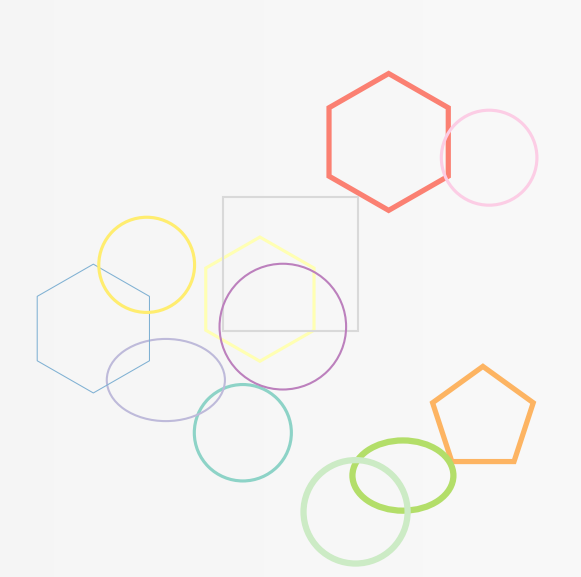[{"shape": "circle", "thickness": 1.5, "radius": 0.42, "center": [0.418, 0.25]}, {"shape": "hexagon", "thickness": 1.5, "radius": 0.54, "center": [0.447, 0.481]}, {"shape": "oval", "thickness": 1, "radius": 0.51, "center": [0.285, 0.341]}, {"shape": "hexagon", "thickness": 2.5, "radius": 0.59, "center": [0.669, 0.753]}, {"shape": "hexagon", "thickness": 0.5, "radius": 0.56, "center": [0.161, 0.43]}, {"shape": "pentagon", "thickness": 2.5, "radius": 0.46, "center": [0.831, 0.274]}, {"shape": "oval", "thickness": 3, "radius": 0.43, "center": [0.693, 0.176]}, {"shape": "circle", "thickness": 1.5, "radius": 0.41, "center": [0.842, 0.726]}, {"shape": "square", "thickness": 1, "radius": 0.58, "center": [0.5, 0.542]}, {"shape": "circle", "thickness": 1, "radius": 0.54, "center": [0.487, 0.434]}, {"shape": "circle", "thickness": 3, "radius": 0.45, "center": [0.612, 0.113]}, {"shape": "circle", "thickness": 1.5, "radius": 0.41, "center": [0.252, 0.541]}]